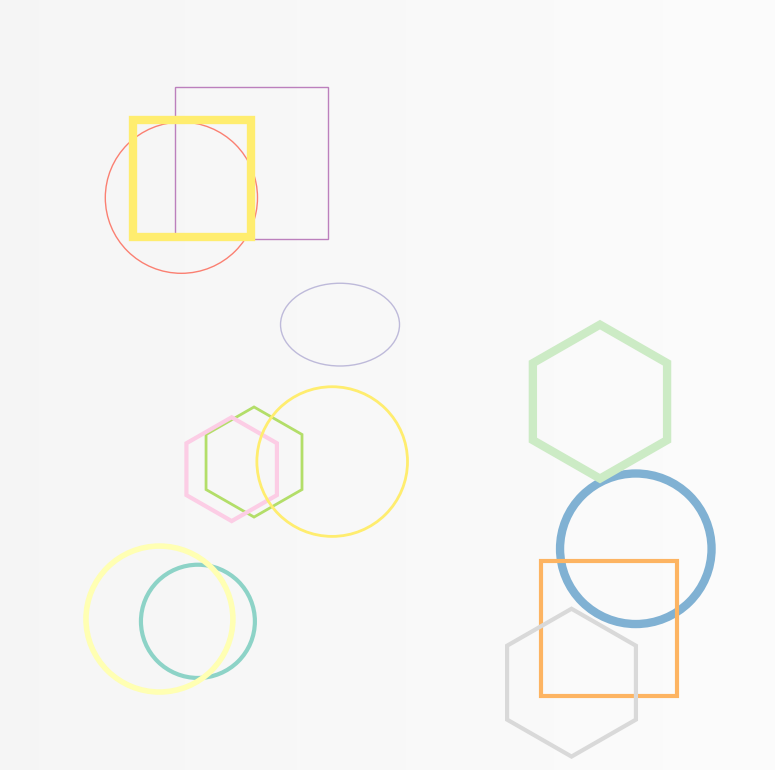[{"shape": "circle", "thickness": 1.5, "radius": 0.37, "center": [0.255, 0.193]}, {"shape": "circle", "thickness": 2, "radius": 0.47, "center": [0.206, 0.196]}, {"shape": "oval", "thickness": 0.5, "radius": 0.38, "center": [0.439, 0.578]}, {"shape": "circle", "thickness": 0.5, "radius": 0.49, "center": [0.234, 0.743]}, {"shape": "circle", "thickness": 3, "radius": 0.49, "center": [0.82, 0.287]}, {"shape": "square", "thickness": 1.5, "radius": 0.44, "center": [0.786, 0.183]}, {"shape": "hexagon", "thickness": 1, "radius": 0.36, "center": [0.328, 0.4]}, {"shape": "hexagon", "thickness": 1.5, "radius": 0.34, "center": [0.299, 0.391]}, {"shape": "hexagon", "thickness": 1.5, "radius": 0.48, "center": [0.737, 0.113]}, {"shape": "square", "thickness": 0.5, "radius": 0.49, "center": [0.324, 0.788]}, {"shape": "hexagon", "thickness": 3, "radius": 0.5, "center": [0.774, 0.478]}, {"shape": "square", "thickness": 3, "radius": 0.38, "center": [0.248, 0.768]}, {"shape": "circle", "thickness": 1, "radius": 0.49, "center": [0.429, 0.401]}]